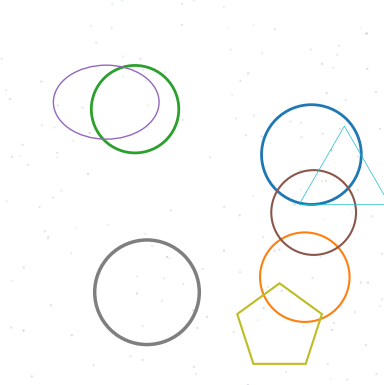[{"shape": "circle", "thickness": 2, "radius": 0.65, "center": [0.809, 0.599]}, {"shape": "circle", "thickness": 1.5, "radius": 0.58, "center": [0.792, 0.28]}, {"shape": "circle", "thickness": 2, "radius": 0.57, "center": [0.351, 0.716]}, {"shape": "oval", "thickness": 1, "radius": 0.69, "center": [0.276, 0.735]}, {"shape": "circle", "thickness": 1.5, "radius": 0.55, "center": [0.815, 0.448]}, {"shape": "circle", "thickness": 2.5, "radius": 0.68, "center": [0.382, 0.241]}, {"shape": "pentagon", "thickness": 1.5, "radius": 0.58, "center": [0.726, 0.149]}, {"shape": "triangle", "thickness": 0.5, "radius": 0.68, "center": [0.894, 0.537]}]